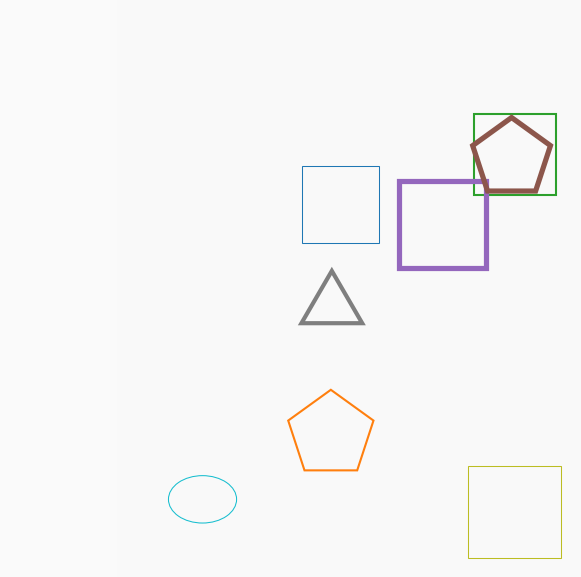[{"shape": "square", "thickness": 0.5, "radius": 0.33, "center": [0.586, 0.644]}, {"shape": "pentagon", "thickness": 1, "radius": 0.39, "center": [0.569, 0.247]}, {"shape": "square", "thickness": 1, "radius": 0.35, "center": [0.886, 0.731]}, {"shape": "square", "thickness": 2.5, "radius": 0.37, "center": [0.762, 0.61]}, {"shape": "pentagon", "thickness": 2.5, "radius": 0.35, "center": [0.88, 0.725]}, {"shape": "triangle", "thickness": 2, "radius": 0.3, "center": [0.571, 0.47]}, {"shape": "square", "thickness": 0.5, "radius": 0.4, "center": [0.885, 0.112]}, {"shape": "oval", "thickness": 0.5, "radius": 0.29, "center": [0.348, 0.134]}]